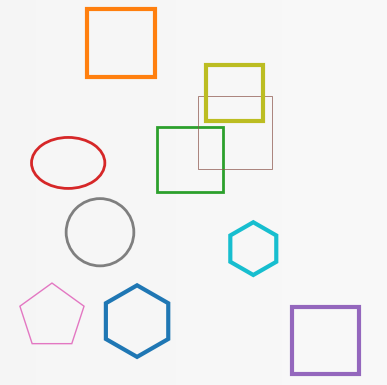[{"shape": "hexagon", "thickness": 3, "radius": 0.46, "center": [0.354, 0.166]}, {"shape": "square", "thickness": 3, "radius": 0.44, "center": [0.312, 0.889]}, {"shape": "square", "thickness": 2, "radius": 0.43, "center": [0.489, 0.586]}, {"shape": "oval", "thickness": 2, "radius": 0.47, "center": [0.176, 0.577]}, {"shape": "square", "thickness": 3, "radius": 0.44, "center": [0.839, 0.116]}, {"shape": "square", "thickness": 0.5, "radius": 0.48, "center": [0.605, 0.655]}, {"shape": "pentagon", "thickness": 1, "radius": 0.44, "center": [0.134, 0.178]}, {"shape": "circle", "thickness": 2, "radius": 0.44, "center": [0.258, 0.397]}, {"shape": "square", "thickness": 3, "radius": 0.37, "center": [0.605, 0.759]}, {"shape": "hexagon", "thickness": 3, "radius": 0.34, "center": [0.654, 0.354]}]